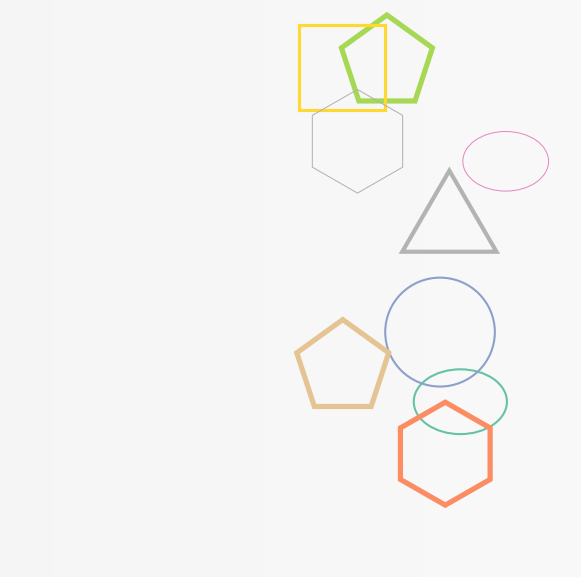[{"shape": "oval", "thickness": 1, "radius": 0.4, "center": [0.792, 0.304]}, {"shape": "hexagon", "thickness": 2.5, "radius": 0.45, "center": [0.766, 0.214]}, {"shape": "circle", "thickness": 1, "radius": 0.47, "center": [0.757, 0.424]}, {"shape": "oval", "thickness": 0.5, "radius": 0.37, "center": [0.87, 0.72]}, {"shape": "pentagon", "thickness": 2.5, "radius": 0.41, "center": [0.666, 0.891]}, {"shape": "square", "thickness": 1.5, "radius": 0.37, "center": [0.588, 0.882]}, {"shape": "pentagon", "thickness": 2.5, "radius": 0.42, "center": [0.59, 0.363]}, {"shape": "triangle", "thickness": 2, "radius": 0.47, "center": [0.773, 0.61]}, {"shape": "hexagon", "thickness": 0.5, "radius": 0.45, "center": [0.615, 0.754]}]